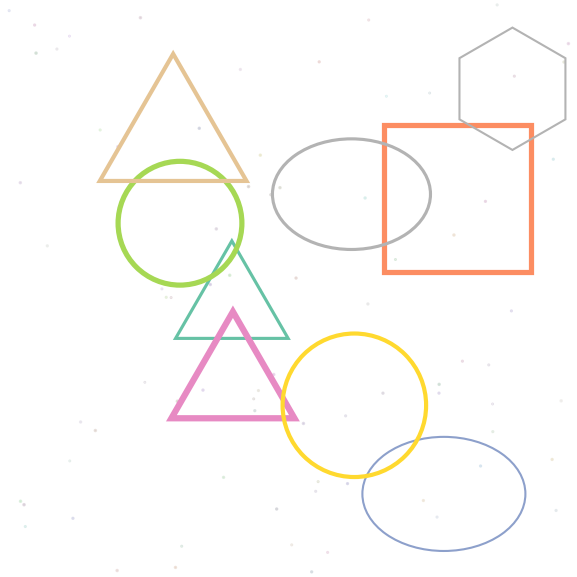[{"shape": "triangle", "thickness": 1.5, "radius": 0.56, "center": [0.401, 0.469]}, {"shape": "square", "thickness": 2.5, "radius": 0.64, "center": [0.793, 0.655]}, {"shape": "oval", "thickness": 1, "radius": 0.71, "center": [0.769, 0.144]}, {"shape": "triangle", "thickness": 3, "radius": 0.62, "center": [0.403, 0.336]}, {"shape": "circle", "thickness": 2.5, "radius": 0.54, "center": [0.312, 0.613]}, {"shape": "circle", "thickness": 2, "radius": 0.62, "center": [0.614, 0.297]}, {"shape": "triangle", "thickness": 2, "radius": 0.73, "center": [0.3, 0.759]}, {"shape": "hexagon", "thickness": 1, "radius": 0.53, "center": [0.887, 0.845]}, {"shape": "oval", "thickness": 1.5, "radius": 0.68, "center": [0.609, 0.663]}]